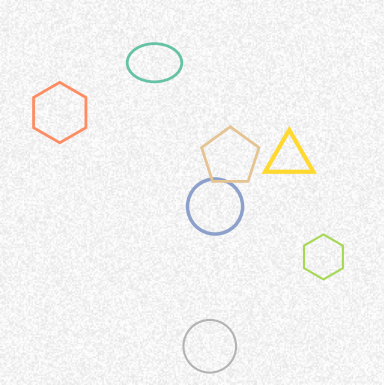[{"shape": "oval", "thickness": 2, "radius": 0.35, "center": [0.401, 0.837]}, {"shape": "hexagon", "thickness": 2, "radius": 0.39, "center": [0.155, 0.708]}, {"shape": "circle", "thickness": 2.5, "radius": 0.36, "center": [0.559, 0.464]}, {"shape": "hexagon", "thickness": 1.5, "radius": 0.29, "center": [0.84, 0.333]}, {"shape": "triangle", "thickness": 3, "radius": 0.36, "center": [0.751, 0.59]}, {"shape": "pentagon", "thickness": 2, "radius": 0.39, "center": [0.598, 0.592]}, {"shape": "circle", "thickness": 1.5, "radius": 0.34, "center": [0.545, 0.101]}]